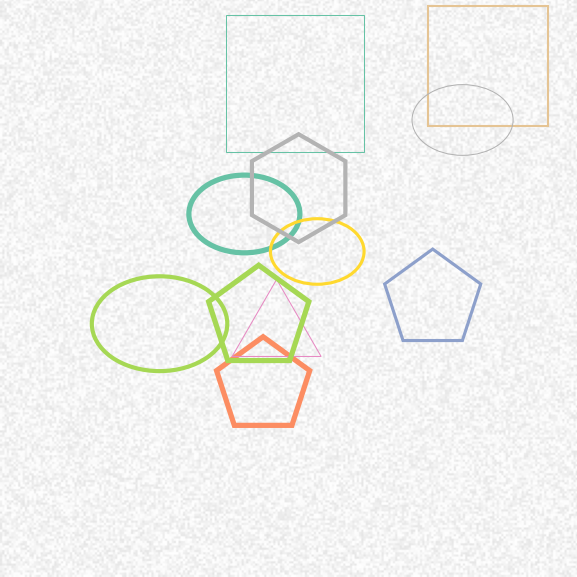[{"shape": "oval", "thickness": 2.5, "radius": 0.48, "center": [0.423, 0.629]}, {"shape": "square", "thickness": 0.5, "radius": 0.6, "center": [0.511, 0.854]}, {"shape": "pentagon", "thickness": 2.5, "radius": 0.42, "center": [0.456, 0.331]}, {"shape": "pentagon", "thickness": 1.5, "radius": 0.44, "center": [0.749, 0.48]}, {"shape": "triangle", "thickness": 0.5, "radius": 0.44, "center": [0.479, 0.426]}, {"shape": "oval", "thickness": 2, "radius": 0.59, "center": [0.276, 0.439]}, {"shape": "pentagon", "thickness": 2.5, "radius": 0.46, "center": [0.448, 0.449]}, {"shape": "oval", "thickness": 1.5, "radius": 0.41, "center": [0.549, 0.564]}, {"shape": "square", "thickness": 1, "radius": 0.52, "center": [0.845, 0.886]}, {"shape": "hexagon", "thickness": 2, "radius": 0.47, "center": [0.517, 0.673]}, {"shape": "oval", "thickness": 0.5, "radius": 0.44, "center": [0.801, 0.791]}]